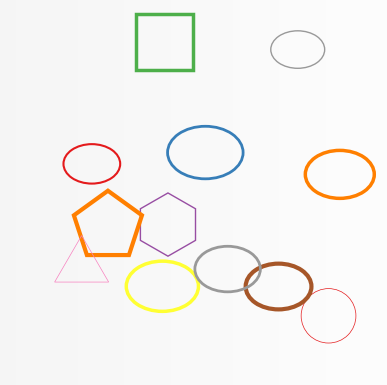[{"shape": "oval", "thickness": 1.5, "radius": 0.37, "center": [0.237, 0.574]}, {"shape": "circle", "thickness": 0.5, "radius": 0.35, "center": [0.848, 0.18]}, {"shape": "oval", "thickness": 2, "radius": 0.49, "center": [0.53, 0.604]}, {"shape": "square", "thickness": 2.5, "radius": 0.36, "center": [0.424, 0.891]}, {"shape": "hexagon", "thickness": 1, "radius": 0.41, "center": [0.433, 0.417]}, {"shape": "oval", "thickness": 2.5, "radius": 0.44, "center": [0.877, 0.547]}, {"shape": "pentagon", "thickness": 3, "radius": 0.46, "center": [0.279, 0.412]}, {"shape": "oval", "thickness": 2.5, "radius": 0.47, "center": [0.419, 0.256]}, {"shape": "oval", "thickness": 3, "radius": 0.42, "center": [0.719, 0.256]}, {"shape": "triangle", "thickness": 0.5, "radius": 0.4, "center": [0.211, 0.308]}, {"shape": "oval", "thickness": 1, "radius": 0.35, "center": [0.768, 0.871]}, {"shape": "oval", "thickness": 2, "radius": 0.42, "center": [0.587, 0.301]}]